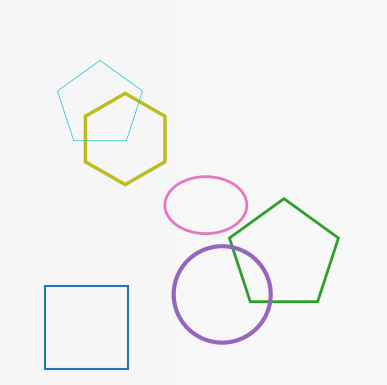[{"shape": "square", "thickness": 1.5, "radius": 0.54, "center": [0.223, 0.149]}, {"shape": "pentagon", "thickness": 2, "radius": 0.74, "center": [0.733, 0.336]}, {"shape": "circle", "thickness": 3, "radius": 0.63, "center": [0.573, 0.235]}, {"shape": "oval", "thickness": 2, "radius": 0.53, "center": [0.531, 0.467]}, {"shape": "hexagon", "thickness": 2.5, "radius": 0.59, "center": [0.323, 0.639]}, {"shape": "pentagon", "thickness": 0.5, "radius": 0.58, "center": [0.258, 0.728]}]